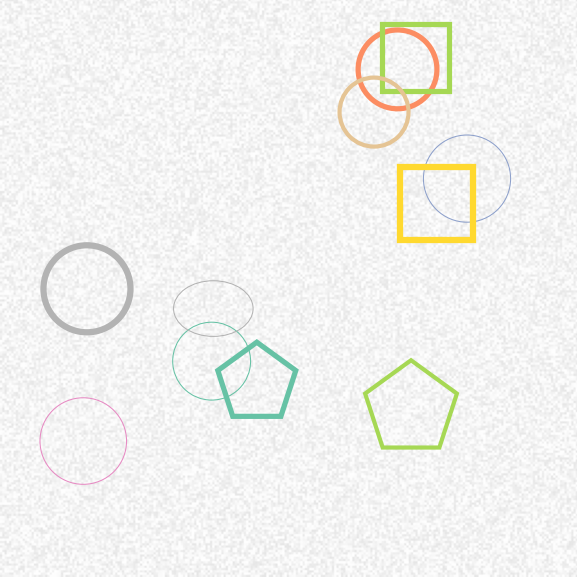[{"shape": "circle", "thickness": 0.5, "radius": 0.34, "center": [0.366, 0.374]}, {"shape": "pentagon", "thickness": 2.5, "radius": 0.35, "center": [0.445, 0.336]}, {"shape": "circle", "thickness": 2.5, "radius": 0.34, "center": [0.688, 0.879]}, {"shape": "circle", "thickness": 0.5, "radius": 0.38, "center": [0.809, 0.69]}, {"shape": "circle", "thickness": 0.5, "radius": 0.37, "center": [0.144, 0.235]}, {"shape": "square", "thickness": 2.5, "radius": 0.29, "center": [0.719, 0.9]}, {"shape": "pentagon", "thickness": 2, "radius": 0.42, "center": [0.712, 0.292]}, {"shape": "square", "thickness": 3, "radius": 0.32, "center": [0.757, 0.647]}, {"shape": "circle", "thickness": 2, "radius": 0.3, "center": [0.648, 0.805]}, {"shape": "circle", "thickness": 3, "radius": 0.38, "center": [0.151, 0.499]}, {"shape": "oval", "thickness": 0.5, "radius": 0.34, "center": [0.369, 0.465]}]